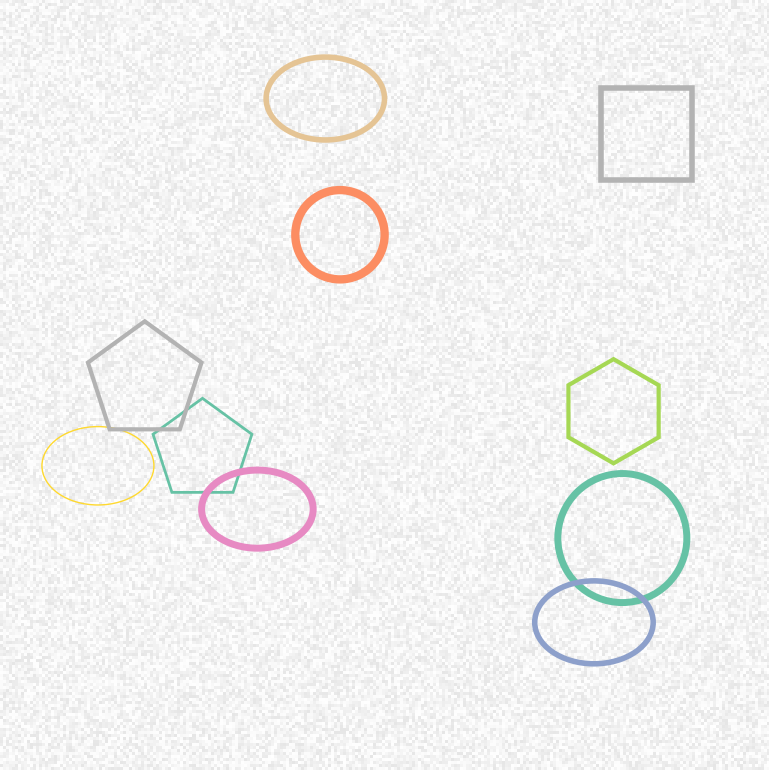[{"shape": "circle", "thickness": 2.5, "radius": 0.42, "center": [0.808, 0.301]}, {"shape": "pentagon", "thickness": 1, "radius": 0.34, "center": [0.263, 0.415]}, {"shape": "circle", "thickness": 3, "radius": 0.29, "center": [0.442, 0.695]}, {"shape": "oval", "thickness": 2, "radius": 0.38, "center": [0.771, 0.192]}, {"shape": "oval", "thickness": 2.5, "radius": 0.36, "center": [0.334, 0.339]}, {"shape": "hexagon", "thickness": 1.5, "radius": 0.34, "center": [0.797, 0.466]}, {"shape": "oval", "thickness": 0.5, "radius": 0.36, "center": [0.127, 0.395]}, {"shape": "oval", "thickness": 2, "radius": 0.38, "center": [0.423, 0.872]}, {"shape": "pentagon", "thickness": 1.5, "radius": 0.39, "center": [0.188, 0.505]}, {"shape": "square", "thickness": 2, "radius": 0.3, "center": [0.84, 0.826]}]